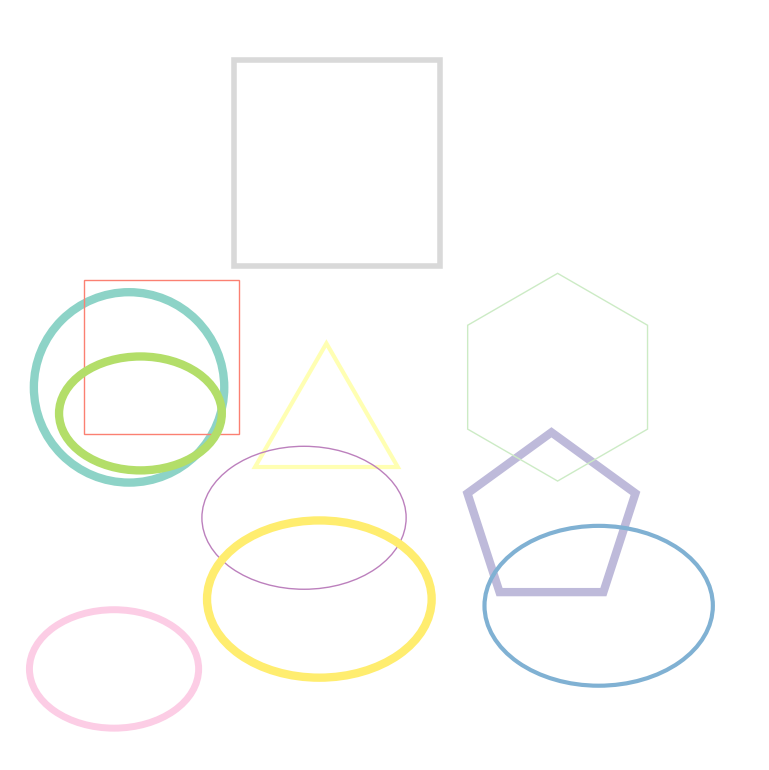[{"shape": "circle", "thickness": 3, "radius": 0.62, "center": [0.168, 0.497]}, {"shape": "triangle", "thickness": 1.5, "radius": 0.54, "center": [0.424, 0.447]}, {"shape": "pentagon", "thickness": 3, "radius": 0.57, "center": [0.716, 0.324]}, {"shape": "square", "thickness": 0.5, "radius": 0.5, "center": [0.21, 0.537]}, {"shape": "oval", "thickness": 1.5, "radius": 0.74, "center": [0.777, 0.213]}, {"shape": "oval", "thickness": 3, "radius": 0.53, "center": [0.182, 0.463]}, {"shape": "oval", "thickness": 2.5, "radius": 0.55, "center": [0.148, 0.131]}, {"shape": "square", "thickness": 2, "radius": 0.67, "center": [0.438, 0.789]}, {"shape": "oval", "thickness": 0.5, "radius": 0.66, "center": [0.395, 0.328]}, {"shape": "hexagon", "thickness": 0.5, "radius": 0.67, "center": [0.724, 0.51]}, {"shape": "oval", "thickness": 3, "radius": 0.73, "center": [0.415, 0.222]}]